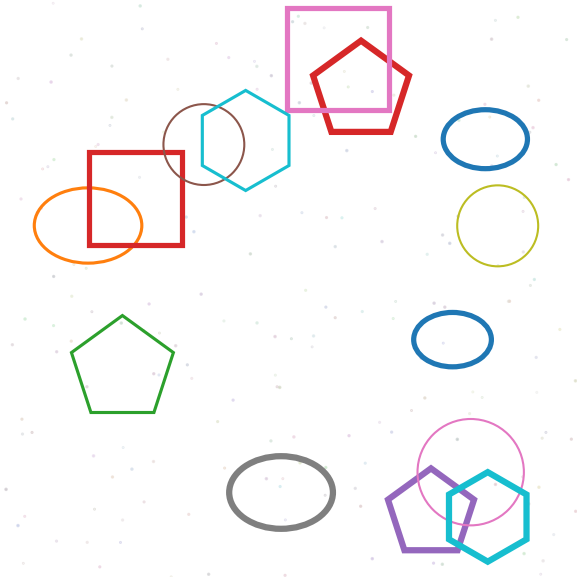[{"shape": "oval", "thickness": 2.5, "radius": 0.36, "center": [0.84, 0.758]}, {"shape": "oval", "thickness": 2.5, "radius": 0.34, "center": [0.784, 0.411]}, {"shape": "oval", "thickness": 1.5, "radius": 0.47, "center": [0.152, 0.609]}, {"shape": "pentagon", "thickness": 1.5, "radius": 0.46, "center": [0.212, 0.36]}, {"shape": "square", "thickness": 2.5, "radius": 0.4, "center": [0.234, 0.655]}, {"shape": "pentagon", "thickness": 3, "radius": 0.44, "center": [0.625, 0.841]}, {"shape": "pentagon", "thickness": 3, "radius": 0.39, "center": [0.746, 0.11]}, {"shape": "circle", "thickness": 1, "radius": 0.35, "center": [0.353, 0.749]}, {"shape": "circle", "thickness": 1, "radius": 0.46, "center": [0.815, 0.182]}, {"shape": "square", "thickness": 2.5, "radius": 0.44, "center": [0.585, 0.897]}, {"shape": "oval", "thickness": 3, "radius": 0.45, "center": [0.487, 0.146]}, {"shape": "circle", "thickness": 1, "radius": 0.35, "center": [0.862, 0.608]}, {"shape": "hexagon", "thickness": 3, "radius": 0.39, "center": [0.845, 0.104]}, {"shape": "hexagon", "thickness": 1.5, "radius": 0.43, "center": [0.425, 0.756]}]